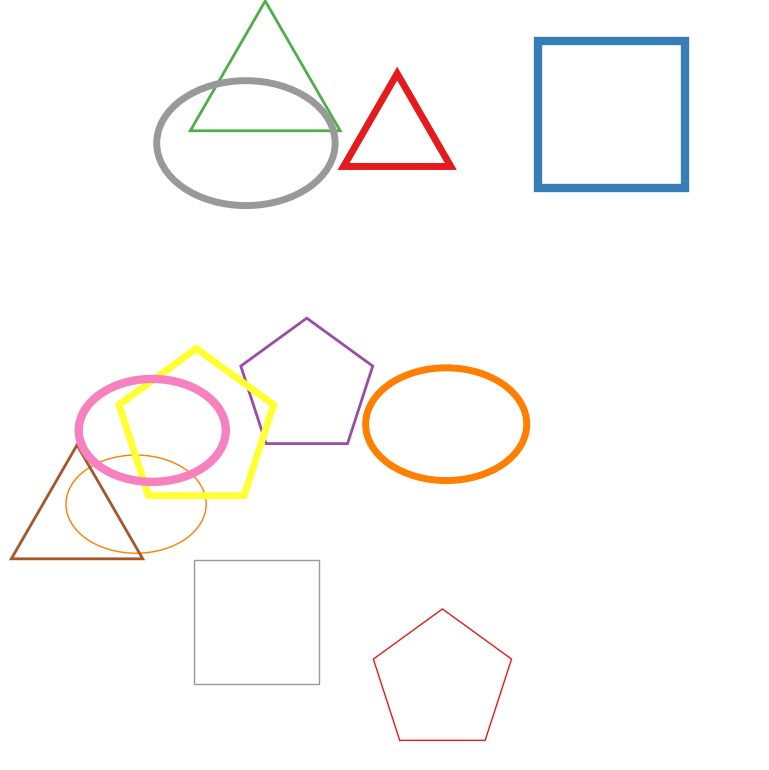[{"shape": "triangle", "thickness": 2.5, "radius": 0.4, "center": [0.516, 0.824]}, {"shape": "pentagon", "thickness": 0.5, "radius": 0.47, "center": [0.575, 0.115]}, {"shape": "square", "thickness": 3, "radius": 0.48, "center": [0.794, 0.851]}, {"shape": "triangle", "thickness": 1, "radius": 0.56, "center": [0.344, 0.886]}, {"shape": "pentagon", "thickness": 1, "radius": 0.45, "center": [0.398, 0.497]}, {"shape": "oval", "thickness": 2.5, "radius": 0.52, "center": [0.579, 0.449]}, {"shape": "oval", "thickness": 0.5, "radius": 0.46, "center": [0.177, 0.345]}, {"shape": "pentagon", "thickness": 2.5, "radius": 0.53, "center": [0.255, 0.442]}, {"shape": "triangle", "thickness": 1, "radius": 0.49, "center": [0.1, 0.324]}, {"shape": "oval", "thickness": 3, "radius": 0.48, "center": [0.198, 0.441]}, {"shape": "oval", "thickness": 2.5, "radius": 0.58, "center": [0.319, 0.814]}, {"shape": "square", "thickness": 0.5, "radius": 0.41, "center": [0.333, 0.192]}]